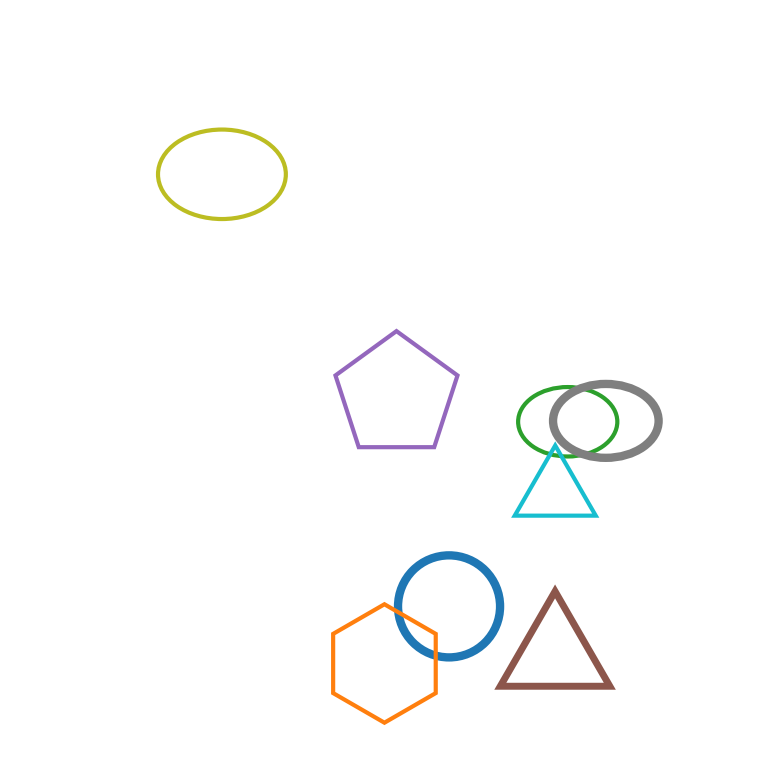[{"shape": "circle", "thickness": 3, "radius": 0.33, "center": [0.583, 0.212]}, {"shape": "hexagon", "thickness": 1.5, "radius": 0.38, "center": [0.499, 0.138]}, {"shape": "oval", "thickness": 1.5, "radius": 0.32, "center": [0.737, 0.452]}, {"shape": "pentagon", "thickness": 1.5, "radius": 0.42, "center": [0.515, 0.487]}, {"shape": "triangle", "thickness": 2.5, "radius": 0.41, "center": [0.721, 0.15]}, {"shape": "oval", "thickness": 3, "radius": 0.34, "center": [0.787, 0.453]}, {"shape": "oval", "thickness": 1.5, "radius": 0.42, "center": [0.288, 0.774]}, {"shape": "triangle", "thickness": 1.5, "radius": 0.3, "center": [0.721, 0.361]}]